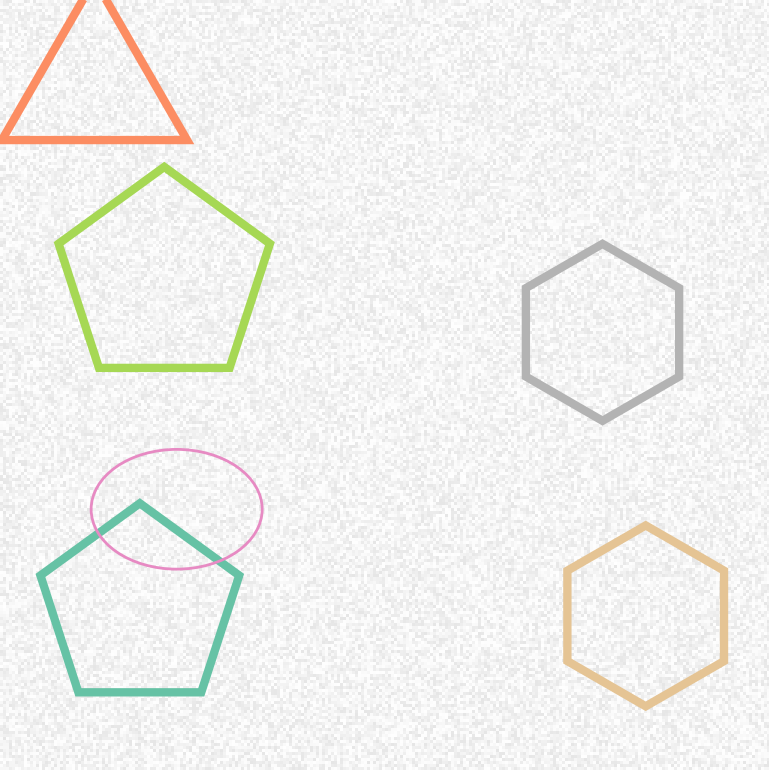[{"shape": "pentagon", "thickness": 3, "radius": 0.68, "center": [0.182, 0.211]}, {"shape": "triangle", "thickness": 3, "radius": 0.69, "center": [0.123, 0.888]}, {"shape": "oval", "thickness": 1, "radius": 0.56, "center": [0.229, 0.339]}, {"shape": "pentagon", "thickness": 3, "radius": 0.72, "center": [0.213, 0.639]}, {"shape": "hexagon", "thickness": 3, "radius": 0.59, "center": [0.839, 0.2]}, {"shape": "hexagon", "thickness": 3, "radius": 0.57, "center": [0.782, 0.568]}]